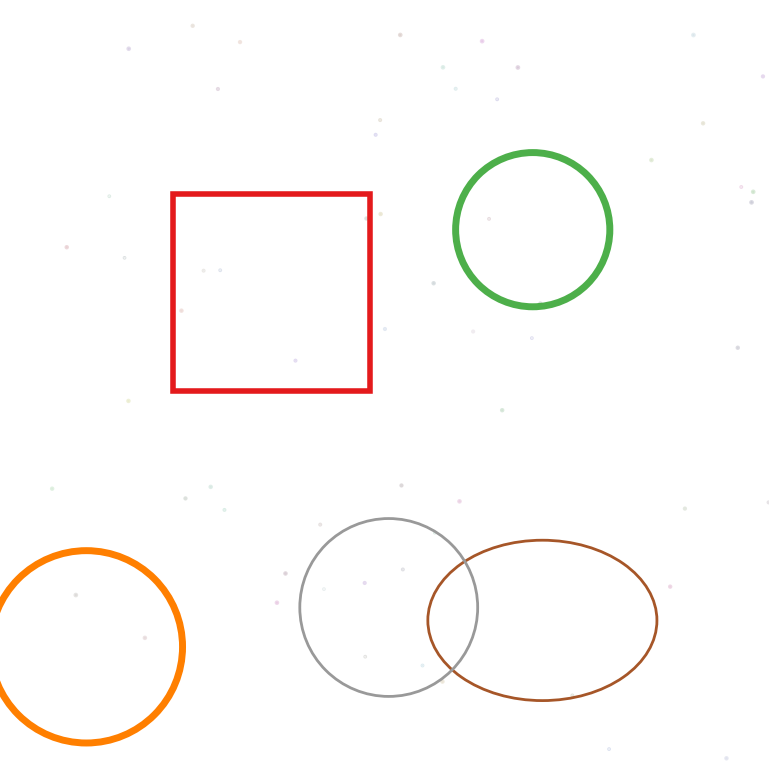[{"shape": "square", "thickness": 2, "radius": 0.64, "center": [0.352, 0.62]}, {"shape": "circle", "thickness": 2.5, "radius": 0.5, "center": [0.692, 0.702]}, {"shape": "circle", "thickness": 2.5, "radius": 0.62, "center": [0.112, 0.16]}, {"shape": "oval", "thickness": 1, "radius": 0.74, "center": [0.704, 0.194]}, {"shape": "circle", "thickness": 1, "radius": 0.58, "center": [0.505, 0.211]}]